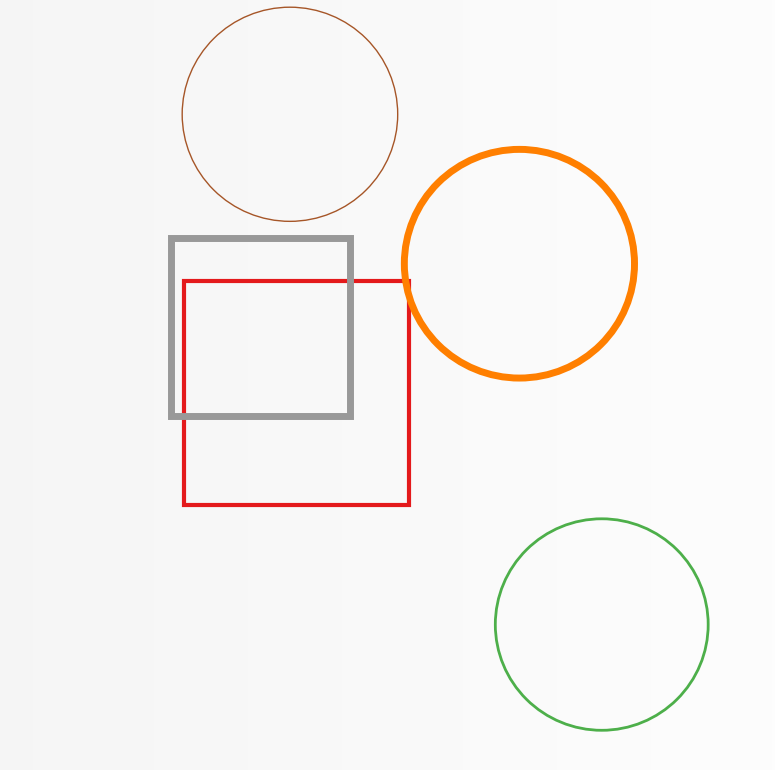[{"shape": "square", "thickness": 1.5, "radius": 0.72, "center": [0.383, 0.49]}, {"shape": "circle", "thickness": 1, "radius": 0.69, "center": [0.776, 0.189]}, {"shape": "circle", "thickness": 2.5, "radius": 0.74, "center": [0.67, 0.658]}, {"shape": "circle", "thickness": 0.5, "radius": 0.7, "center": [0.374, 0.852]}, {"shape": "square", "thickness": 2.5, "radius": 0.58, "center": [0.336, 0.575]}]